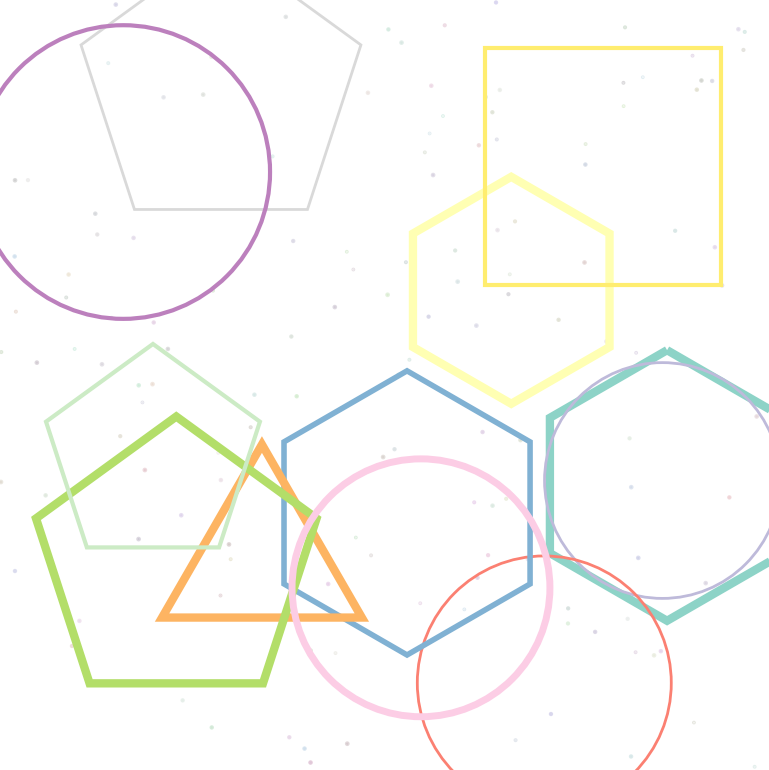[{"shape": "hexagon", "thickness": 3, "radius": 0.88, "center": [0.866, 0.37]}, {"shape": "hexagon", "thickness": 3, "radius": 0.74, "center": [0.664, 0.623]}, {"shape": "circle", "thickness": 1, "radius": 0.77, "center": [0.86, 0.376]}, {"shape": "circle", "thickness": 1, "radius": 0.82, "center": [0.707, 0.113]}, {"shape": "hexagon", "thickness": 2, "radius": 0.92, "center": [0.529, 0.334]}, {"shape": "triangle", "thickness": 3, "radius": 0.75, "center": [0.34, 0.273]}, {"shape": "pentagon", "thickness": 3, "radius": 0.96, "center": [0.229, 0.268]}, {"shape": "circle", "thickness": 2.5, "radius": 0.84, "center": [0.547, 0.237]}, {"shape": "pentagon", "thickness": 1, "radius": 0.96, "center": [0.287, 0.883]}, {"shape": "circle", "thickness": 1.5, "radius": 0.95, "center": [0.16, 0.777]}, {"shape": "pentagon", "thickness": 1.5, "radius": 0.73, "center": [0.199, 0.407]}, {"shape": "square", "thickness": 1.5, "radius": 0.77, "center": [0.783, 0.784]}]